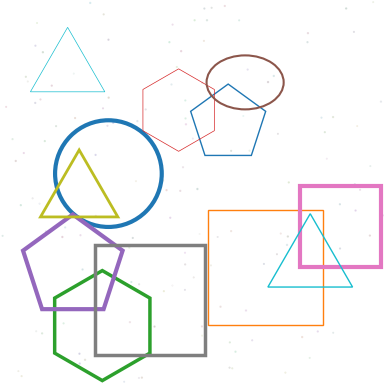[{"shape": "circle", "thickness": 3, "radius": 0.69, "center": [0.282, 0.549]}, {"shape": "pentagon", "thickness": 1, "radius": 0.51, "center": [0.593, 0.679]}, {"shape": "square", "thickness": 1, "radius": 0.75, "center": [0.69, 0.305]}, {"shape": "hexagon", "thickness": 2.5, "radius": 0.71, "center": [0.266, 0.154]}, {"shape": "hexagon", "thickness": 0.5, "radius": 0.54, "center": [0.464, 0.714]}, {"shape": "pentagon", "thickness": 3, "radius": 0.68, "center": [0.189, 0.307]}, {"shape": "oval", "thickness": 1.5, "radius": 0.5, "center": [0.637, 0.786]}, {"shape": "square", "thickness": 3, "radius": 0.53, "center": [0.885, 0.411]}, {"shape": "square", "thickness": 2.5, "radius": 0.72, "center": [0.39, 0.221]}, {"shape": "triangle", "thickness": 2, "radius": 0.58, "center": [0.206, 0.495]}, {"shape": "triangle", "thickness": 1, "radius": 0.63, "center": [0.806, 0.318]}, {"shape": "triangle", "thickness": 0.5, "radius": 0.56, "center": [0.176, 0.817]}]